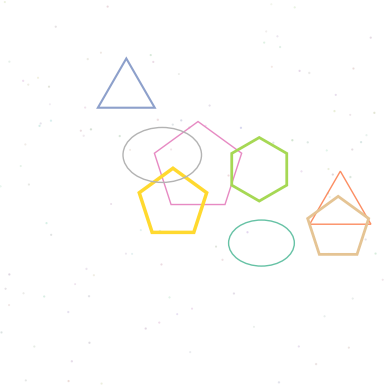[{"shape": "oval", "thickness": 1, "radius": 0.43, "center": [0.679, 0.369]}, {"shape": "triangle", "thickness": 1, "radius": 0.46, "center": [0.884, 0.464]}, {"shape": "triangle", "thickness": 1.5, "radius": 0.43, "center": [0.328, 0.763]}, {"shape": "pentagon", "thickness": 1, "radius": 0.6, "center": [0.514, 0.565]}, {"shape": "hexagon", "thickness": 2, "radius": 0.41, "center": [0.673, 0.56]}, {"shape": "pentagon", "thickness": 2.5, "radius": 0.46, "center": [0.449, 0.471]}, {"shape": "pentagon", "thickness": 2, "radius": 0.42, "center": [0.878, 0.407]}, {"shape": "oval", "thickness": 1, "radius": 0.51, "center": [0.421, 0.598]}]